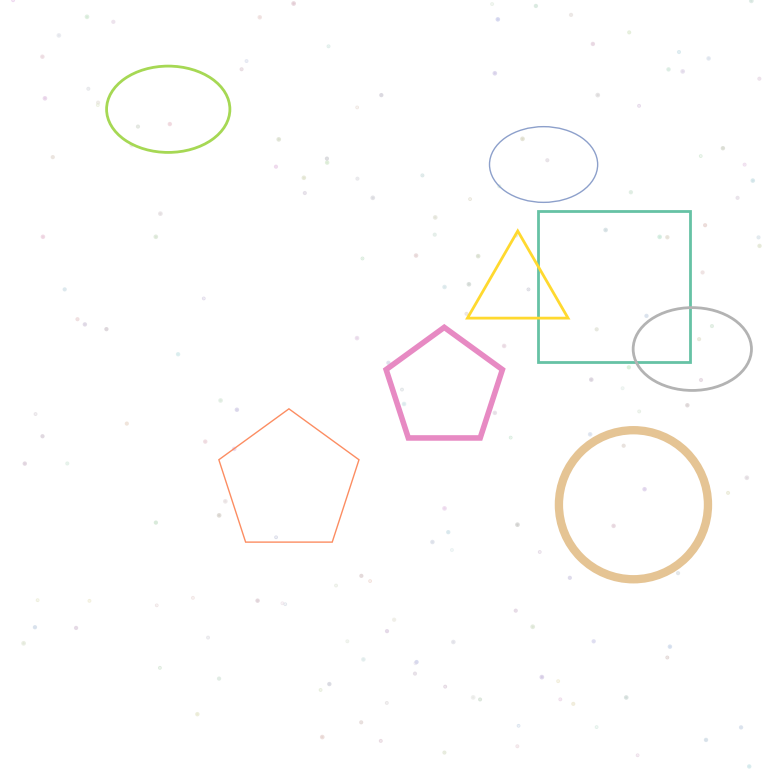[{"shape": "square", "thickness": 1, "radius": 0.49, "center": [0.798, 0.628]}, {"shape": "pentagon", "thickness": 0.5, "radius": 0.48, "center": [0.375, 0.373]}, {"shape": "oval", "thickness": 0.5, "radius": 0.35, "center": [0.706, 0.786]}, {"shape": "pentagon", "thickness": 2, "radius": 0.4, "center": [0.577, 0.495]}, {"shape": "oval", "thickness": 1, "radius": 0.4, "center": [0.218, 0.858]}, {"shape": "triangle", "thickness": 1, "radius": 0.38, "center": [0.672, 0.625]}, {"shape": "circle", "thickness": 3, "radius": 0.48, "center": [0.823, 0.344]}, {"shape": "oval", "thickness": 1, "radius": 0.38, "center": [0.899, 0.547]}]